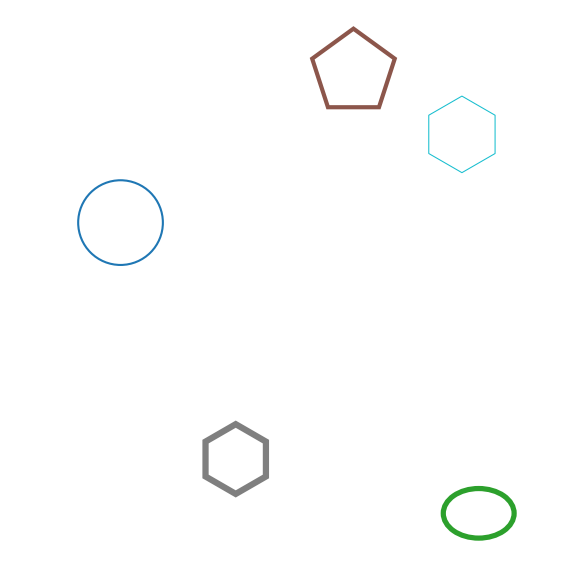[{"shape": "circle", "thickness": 1, "radius": 0.37, "center": [0.209, 0.614]}, {"shape": "oval", "thickness": 2.5, "radius": 0.31, "center": [0.829, 0.11]}, {"shape": "pentagon", "thickness": 2, "radius": 0.38, "center": [0.612, 0.874]}, {"shape": "hexagon", "thickness": 3, "radius": 0.3, "center": [0.408, 0.204]}, {"shape": "hexagon", "thickness": 0.5, "radius": 0.33, "center": [0.8, 0.766]}]